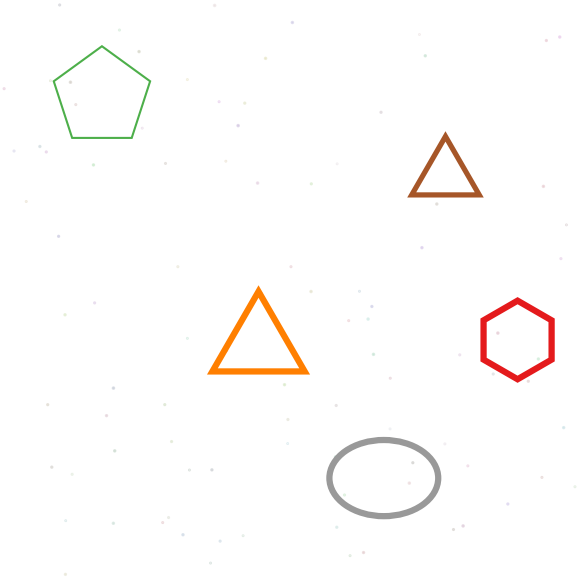[{"shape": "hexagon", "thickness": 3, "radius": 0.34, "center": [0.896, 0.41]}, {"shape": "pentagon", "thickness": 1, "radius": 0.44, "center": [0.177, 0.831]}, {"shape": "triangle", "thickness": 3, "radius": 0.46, "center": [0.448, 0.402]}, {"shape": "triangle", "thickness": 2.5, "radius": 0.34, "center": [0.771, 0.695]}, {"shape": "oval", "thickness": 3, "radius": 0.47, "center": [0.665, 0.171]}]